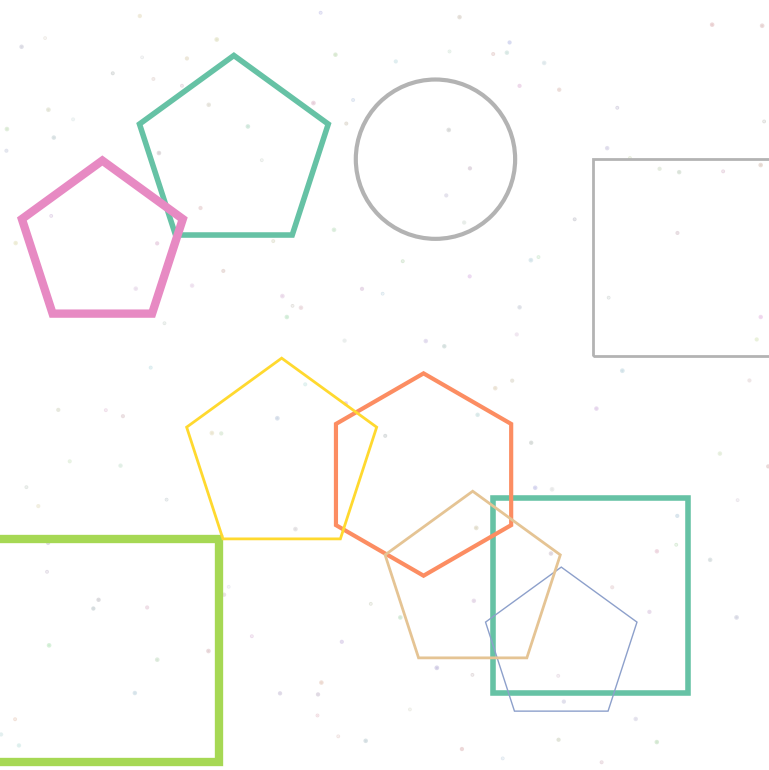[{"shape": "square", "thickness": 2, "radius": 0.63, "center": [0.767, 0.227]}, {"shape": "pentagon", "thickness": 2, "radius": 0.64, "center": [0.304, 0.799]}, {"shape": "hexagon", "thickness": 1.5, "radius": 0.66, "center": [0.55, 0.384]}, {"shape": "pentagon", "thickness": 0.5, "radius": 0.52, "center": [0.729, 0.16]}, {"shape": "pentagon", "thickness": 3, "radius": 0.55, "center": [0.133, 0.682]}, {"shape": "square", "thickness": 3, "radius": 0.73, "center": [0.139, 0.155]}, {"shape": "pentagon", "thickness": 1, "radius": 0.65, "center": [0.366, 0.405]}, {"shape": "pentagon", "thickness": 1, "radius": 0.6, "center": [0.614, 0.242]}, {"shape": "square", "thickness": 1, "radius": 0.64, "center": [0.898, 0.666]}, {"shape": "circle", "thickness": 1.5, "radius": 0.52, "center": [0.566, 0.793]}]